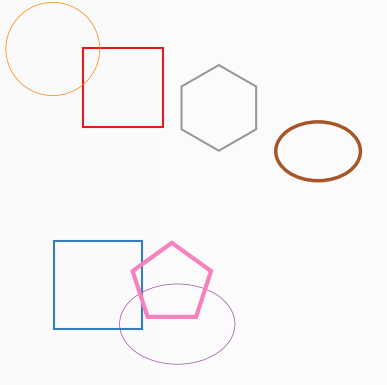[{"shape": "square", "thickness": 1.5, "radius": 0.51, "center": [0.317, 0.774]}, {"shape": "square", "thickness": 1.5, "radius": 0.57, "center": [0.253, 0.259]}, {"shape": "oval", "thickness": 0.5, "radius": 0.74, "center": [0.458, 0.158]}, {"shape": "circle", "thickness": 0.5, "radius": 0.61, "center": [0.136, 0.873]}, {"shape": "oval", "thickness": 2.5, "radius": 0.55, "center": [0.821, 0.607]}, {"shape": "pentagon", "thickness": 3, "radius": 0.53, "center": [0.443, 0.263]}, {"shape": "hexagon", "thickness": 1.5, "radius": 0.56, "center": [0.565, 0.72]}]